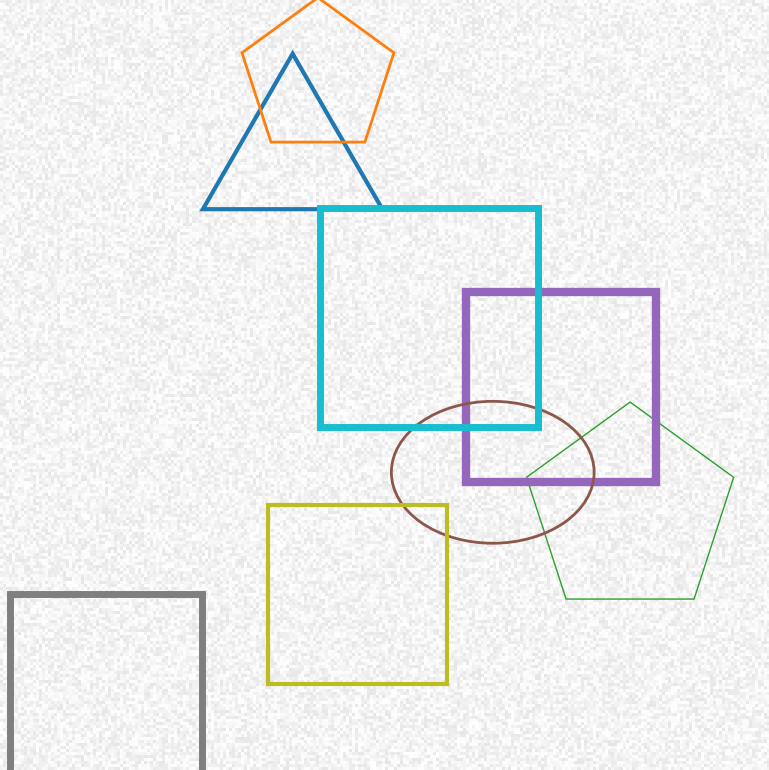[{"shape": "triangle", "thickness": 1.5, "radius": 0.67, "center": [0.38, 0.796]}, {"shape": "pentagon", "thickness": 1, "radius": 0.52, "center": [0.413, 0.899]}, {"shape": "pentagon", "thickness": 0.5, "radius": 0.71, "center": [0.818, 0.336]}, {"shape": "square", "thickness": 3, "radius": 0.62, "center": [0.729, 0.497]}, {"shape": "oval", "thickness": 1, "radius": 0.66, "center": [0.64, 0.387]}, {"shape": "square", "thickness": 2.5, "radius": 0.62, "center": [0.137, 0.104]}, {"shape": "square", "thickness": 1.5, "radius": 0.58, "center": [0.464, 0.228]}, {"shape": "square", "thickness": 2.5, "radius": 0.71, "center": [0.557, 0.587]}]